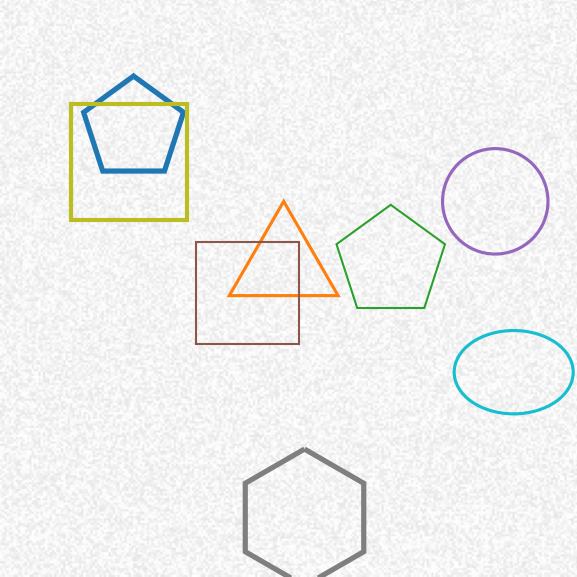[{"shape": "pentagon", "thickness": 2.5, "radius": 0.45, "center": [0.231, 0.777]}, {"shape": "triangle", "thickness": 1.5, "radius": 0.54, "center": [0.491, 0.542]}, {"shape": "pentagon", "thickness": 1, "radius": 0.49, "center": [0.677, 0.546]}, {"shape": "circle", "thickness": 1.5, "radius": 0.46, "center": [0.858, 0.651]}, {"shape": "square", "thickness": 1, "radius": 0.44, "center": [0.429, 0.492]}, {"shape": "hexagon", "thickness": 2.5, "radius": 0.59, "center": [0.527, 0.103]}, {"shape": "square", "thickness": 2, "radius": 0.5, "center": [0.223, 0.719]}, {"shape": "oval", "thickness": 1.5, "radius": 0.52, "center": [0.89, 0.355]}]